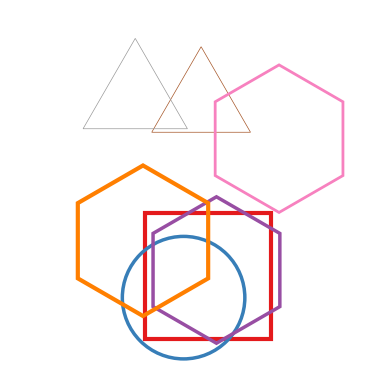[{"shape": "square", "thickness": 3, "radius": 0.82, "center": [0.54, 0.283]}, {"shape": "circle", "thickness": 2.5, "radius": 0.8, "center": [0.477, 0.227]}, {"shape": "hexagon", "thickness": 2.5, "radius": 0.95, "center": [0.562, 0.299]}, {"shape": "hexagon", "thickness": 3, "radius": 0.98, "center": [0.371, 0.375]}, {"shape": "triangle", "thickness": 0.5, "radius": 0.74, "center": [0.522, 0.731]}, {"shape": "hexagon", "thickness": 2, "radius": 0.96, "center": [0.725, 0.64]}, {"shape": "triangle", "thickness": 0.5, "radius": 0.78, "center": [0.351, 0.744]}]